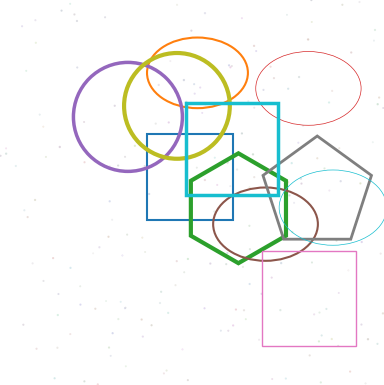[{"shape": "square", "thickness": 1.5, "radius": 0.56, "center": [0.493, 0.54]}, {"shape": "oval", "thickness": 1.5, "radius": 0.66, "center": [0.513, 0.811]}, {"shape": "hexagon", "thickness": 3, "radius": 0.71, "center": [0.619, 0.459]}, {"shape": "oval", "thickness": 0.5, "radius": 0.68, "center": [0.801, 0.77]}, {"shape": "circle", "thickness": 2.5, "radius": 0.71, "center": [0.332, 0.696]}, {"shape": "oval", "thickness": 1.5, "radius": 0.68, "center": [0.69, 0.418]}, {"shape": "square", "thickness": 1, "radius": 0.61, "center": [0.802, 0.224]}, {"shape": "pentagon", "thickness": 2, "radius": 0.74, "center": [0.824, 0.499]}, {"shape": "circle", "thickness": 3, "radius": 0.69, "center": [0.46, 0.725]}, {"shape": "square", "thickness": 2.5, "radius": 0.6, "center": [0.604, 0.614]}, {"shape": "oval", "thickness": 0.5, "radius": 0.7, "center": [0.865, 0.461]}]